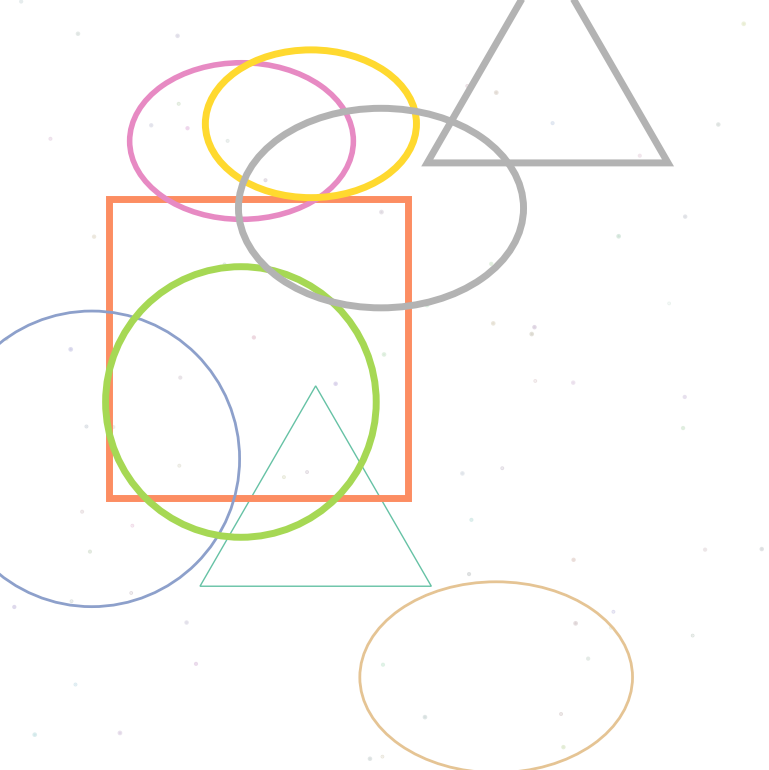[{"shape": "triangle", "thickness": 0.5, "radius": 0.87, "center": [0.41, 0.325]}, {"shape": "square", "thickness": 2.5, "radius": 0.97, "center": [0.336, 0.547]}, {"shape": "circle", "thickness": 1, "radius": 0.96, "center": [0.119, 0.404]}, {"shape": "oval", "thickness": 2, "radius": 0.73, "center": [0.314, 0.817]}, {"shape": "circle", "thickness": 2.5, "radius": 0.88, "center": [0.313, 0.478]}, {"shape": "oval", "thickness": 2.5, "radius": 0.69, "center": [0.404, 0.839]}, {"shape": "oval", "thickness": 1, "radius": 0.89, "center": [0.644, 0.12]}, {"shape": "oval", "thickness": 2.5, "radius": 0.93, "center": [0.495, 0.73]}, {"shape": "triangle", "thickness": 2.5, "radius": 0.9, "center": [0.711, 0.879]}]